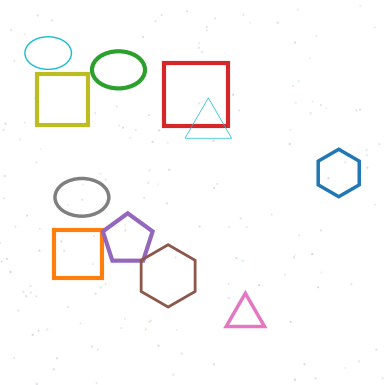[{"shape": "hexagon", "thickness": 2.5, "radius": 0.31, "center": [0.88, 0.551]}, {"shape": "square", "thickness": 3, "radius": 0.31, "center": [0.202, 0.341]}, {"shape": "oval", "thickness": 3, "radius": 0.34, "center": [0.308, 0.819]}, {"shape": "square", "thickness": 3, "radius": 0.41, "center": [0.509, 0.755]}, {"shape": "pentagon", "thickness": 3, "radius": 0.34, "center": [0.332, 0.378]}, {"shape": "hexagon", "thickness": 2, "radius": 0.4, "center": [0.437, 0.283]}, {"shape": "triangle", "thickness": 2.5, "radius": 0.29, "center": [0.637, 0.181]}, {"shape": "oval", "thickness": 2.5, "radius": 0.35, "center": [0.213, 0.487]}, {"shape": "square", "thickness": 3, "radius": 0.33, "center": [0.162, 0.742]}, {"shape": "triangle", "thickness": 0.5, "radius": 0.35, "center": [0.541, 0.676]}, {"shape": "oval", "thickness": 1, "radius": 0.3, "center": [0.125, 0.862]}]